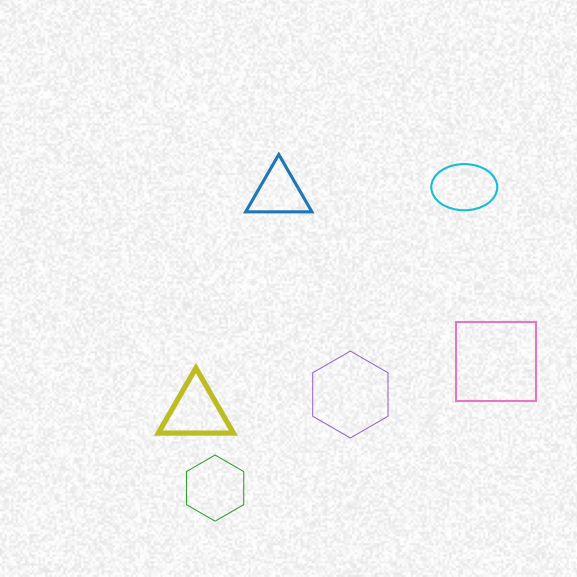[{"shape": "triangle", "thickness": 1.5, "radius": 0.33, "center": [0.483, 0.665]}, {"shape": "hexagon", "thickness": 0.5, "radius": 0.29, "center": [0.372, 0.154]}, {"shape": "hexagon", "thickness": 0.5, "radius": 0.38, "center": [0.607, 0.316]}, {"shape": "square", "thickness": 1, "radius": 0.34, "center": [0.859, 0.373]}, {"shape": "triangle", "thickness": 2.5, "radius": 0.38, "center": [0.339, 0.287]}, {"shape": "oval", "thickness": 1, "radius": 0.29, "center": [0.804, 0.675]}]